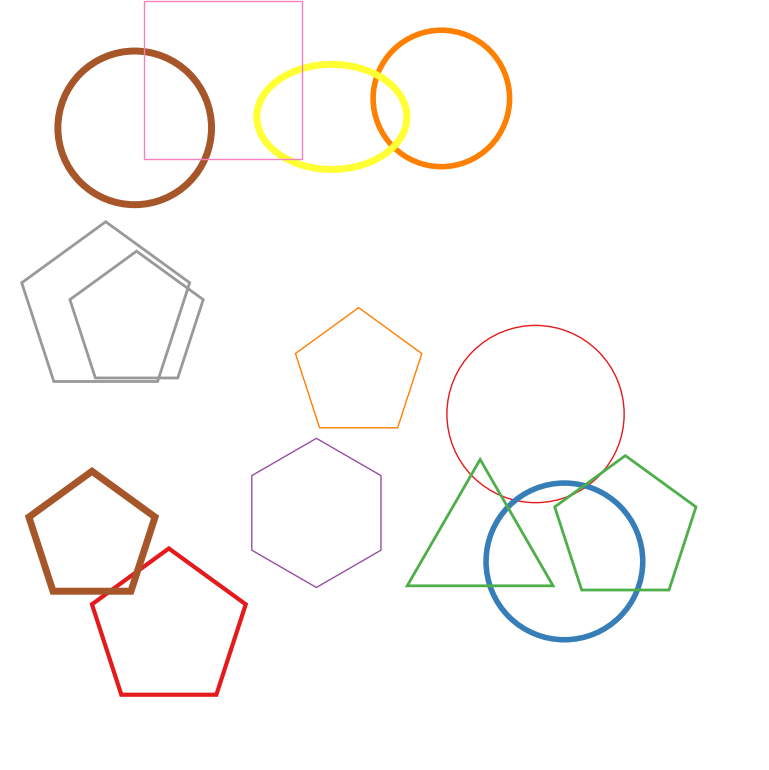[{"shape": "circle", "thickness": 0.5, "radius": 0.58, "center": [0.695, 0.462]}, {"shape": "pentagon", "thickness": 1.5, "radius": 0.53, "center": [0.219, 0.183]}, {"shape": "circle", "thickness": 2, "radius": 0.51, "center": [0.733, 0.271]}, {"shape": "triangle", "thickness": 1, "radius": 0.55, "center": [0.624, 0.294]}, {"shape": "pentagon", "thickness": 1, "radius": 0.48, "center": [0.812, 0.312]}, {"shape": "hexagon", "thickness": 0.5, "radius": 0.48, "center": [0.411, 0.334]}, {"shape": "circle", "thickness": 2, "radius": 0.44, "center": [0.573, 0.872]}, {"shape": "pentagon", "thickness": 0.5, "radius": 0.43, "center": [0.466, 0.514]}, {"shape": "oval", "thickness": 2.5, "radius": 0.49, "center": [0.431, 0.848]}, {"shape": "circle", "thickness": 2.5, "radius": 0.5, "center": [0.175, 0.834]}, {"shape": "pentagon", "thickness": 2.5, "radius": 0.43, "center": [0.119, 0.302]}, {"shape": "square", "thickness": 0.5, "radius": 0.51, "center": [0.29, 0.896]}, {"shape": "pentagon", "thickness": 1, "radius": 0.46, "center": [0.177, 0.583]}, {"shape": "pentagon", "thickness": 1, "radius": 0.57, "center": [0.137, 0.597]}]